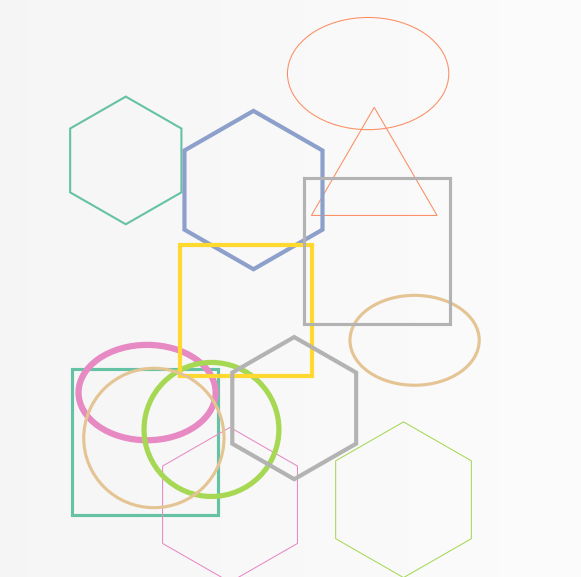[{"shape": "square", "thickness": 1.5, "radius": 0.63, "center": [0.25, 0.234]}, {"shape": "hexagon", "thickness": 1, "radius": 0.55, "center": [0.216, 0.721]}, {"shape": "triangle", "thickness": 0.5, "radius": 0.62, "center": [0.644, 0.688]}, {"shape": "oval", "thickness": 0.5, "radius": 0.69, "center": [0.633, 0.872]}, {"shape": "hexagon", "thickness": 2, "radius": 0.69, "center": [0.436, 0.67]}, {"shape": "hexagon", "thickness": 0.5, "radius": 0.67, "center": [0.396, 0.125]}, {"shape": "oval", "thickness": 3, "radius": 0.59, "center": [0.253, 0.319]}, {"shape": "circle", "thickness": 2.5, "radius": 0.58, "center": [0.364, 0.255]}, {"shape": "hexagon", "thickness": 0.5, "radius": 0.67, "center": [0.694, 0.134]}, {"shape": "square", "thickness": 2, "radius": 0.57, "center": [0.424, 0.461]}, {"shape": "circle", "thickness": 1.5, "radius": 0.6, "center": [0.265, 0.241]}, {"shape": "oval", "thickness": 1.5, "radius": 0.56, "center": [0.713, 0.41]}, {"shape": "square", "thickness": 1.5, "radius": 0.63, "center": [0.649, 0.564]}, {"shape": "hexagon", "thickness": 2, "radius": 0.62, "center": [0.506, 0.292]}]